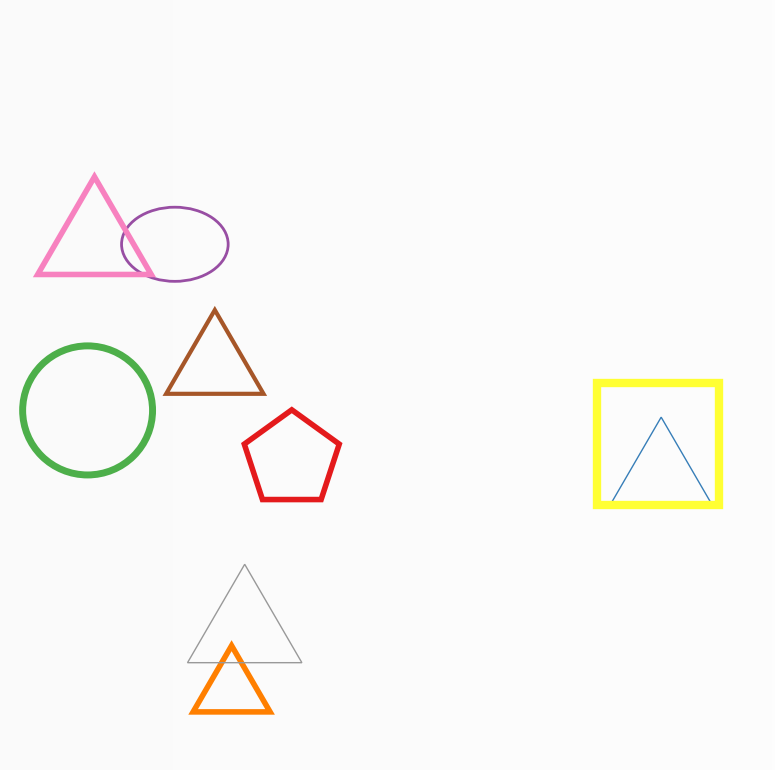[{"shape": "pentagon", "thickness": 2, "radius": 0.32, "center": [0.376, 0.403]}, {"shape": "triangle", "thickness": 0.5, "radius": 0.39, "center": [0.853, 0.381]}, {"shape": "circle", "thickness": 2.5, "radius": 0.42, "center": [0.113, 0.467]}, {"shape": "oval", "thickness": 1, "radius": 0.34, "center": [0.226, 0.683]}, {"shape": "triangle", "thickness": 2, "radius": 0.29, "center": [0.299, 0.104]}, {"shape": "square", "thickness": 3, "radius": 0.39, "center": [0.849, 0.423]}, {"shape": "triangle", "thickness": 1.5, "radius": 0.36, "center": [0.277, 0.525]}, {"shape": "triangle", "thickness": 2, "radius": 0.42, "center": [0.122, 0.686]}, {"shape": "triangle", "thickness": 0.5, "radius": 0.43, "center": [0.316, 0.182]}]